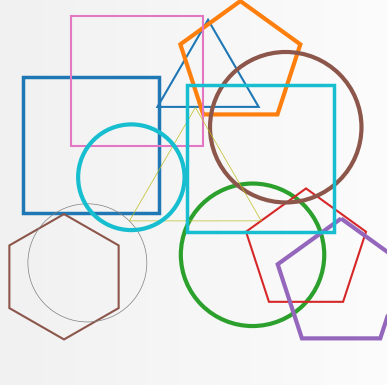[{"shape": "square", "thickness": 2.5, "radius": 0.88, "center": [0.235, 0.623]}, {"shape": "triangle", "thickness": 1.5, "radius": 0.75, "center": [0.537, 0.798]}, {"shape": "pentagon", "thickness": 3, "radius": 0.81, "center": [0.62, 0.834]}, {"shape": "circle", "thickness": 3, "radius": 0.93, "center": [0.652, 0.338]}, {"shape": "pentagon", "thickness": 1.5, "radius": 0.81, "center": [0.79, 0.348]}, {"shape": "pentagon", "thickness": 3, "radius": 0.86, "center": [0.88, 0.26]}, {"shape": "hexagon", "thickness": 1.5, "radius": 0.81, "center": [0.165, 0.281]}, {"shape": "circle", "thickness": 3, "radius": 0.98, "center": [0.737, 0.67]}, {"shape": "square", "thickness": 1.5, "radius": 0.85, "center": [0.353, 0.789]}, {"shape": "circle", "thickness": 0.5, "radius": 0.77, "center": [0.225, 0.317]}, {"shape": "triangle", "thickness": 0.5, "radius": 0.98, "center": [0.504, 0.525]}, {"shape": "circle", "thickness": 3, "radius": 0.69, "center": [0.339, 0.54]}, {"shape": "square", "thickness": 2.5, "radius": 0.95, "center": [0.672, 0.588]}]